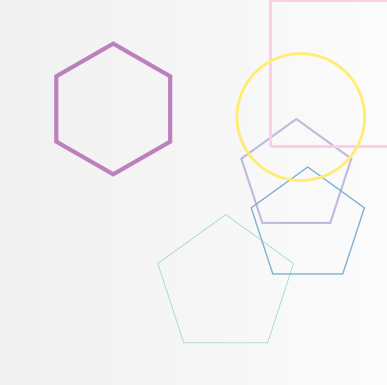[{"shape": "pentagon", "thickness": 0.5, "radius": 0.92, "center": [0.582, 0.259]}, {"shape": "pentagon", "thickness": 1.5, "radius": 0.75, "center": [0.765, 0.542]}, {"shape": "pentagon", "thickness": 1, "radius": 0.77, "center": [0.794, 0.413]}, {"shape": "square", "thickness": 2, "radius": 0.95, "center": [0.887, 0.81]}, {"shape": "hexagon", "thickness": 3, "radius": 0.85, "center": [0.292, 0.717]}, {"shape": "circle", "thickness": 2, "radius": 0.82, "center": [0.776, 0.696]}]